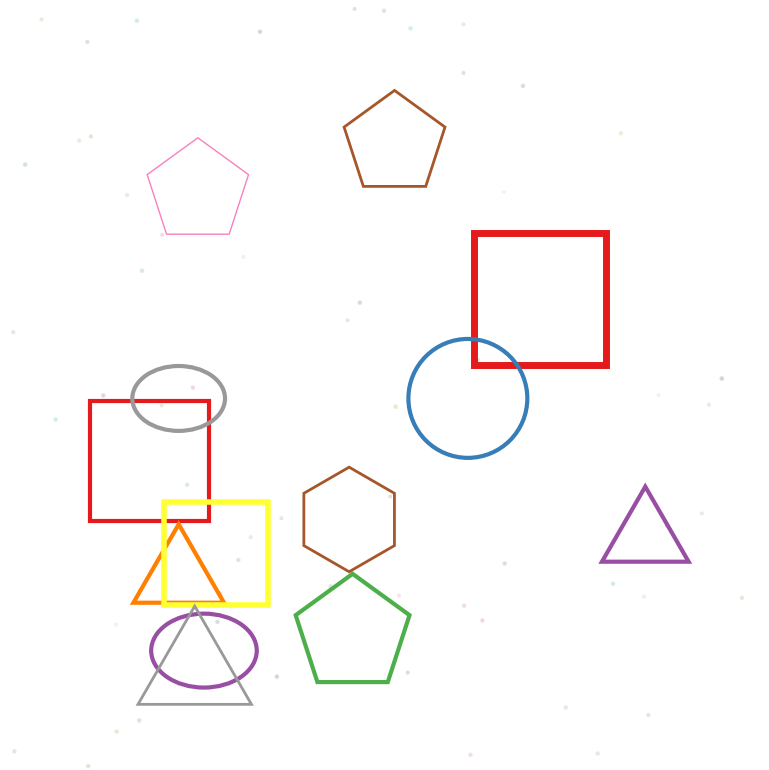[{"shape": "square", "thickness": 1.5, "radius": 0.39, "center": [0.194, 0.401]}, {"shape": "square", "thickness": 2.5, "radius": 0.43, "center": [0.702, 0.612]}, {"shape": "circle", "thickness": 1.5, "radius": 0.39, "center": [0.608, 0.483]}, {"shape": "pentagon", "thickness": 1.5, "radius": 0.39, "center": [0.458, 0.177]}, {"shape": "oval", "thickness": 1.5, "radius": 0.34, "center": [0.265, 0.155]}, {"shape": "triangle", "thickness": 1.5, "radius": 0.32, "center": [0.838, 0.303]}, {"shape": "triangle", "thickness": 1.5, "radius": 0.34, "center": [0.232, 0.251]}, {"shape": "square", "thickness": 2, "radius": 0.34, "center": [0.281, 0.281]}, {"shape": "hexagon", "thickness": 1, "radius": 0.34, "center": [0.453, 0.325]}, {"shape": "pentagon", "thickness": 1, "radius": 0.34, "center": [0.512, 0.814]}, {"shape": "pentagon", "thickness": 0.5, "radius": 0.35, "center": [0.257, 0.752]}, {"shape": "triangle", "thickness": 1, "radius": 0.43, "center": [0.253, 0.128]}, {"shape": "oval", "thickness": 1.5, "radius": 0.3, "center": [0.232, 0.483]}]